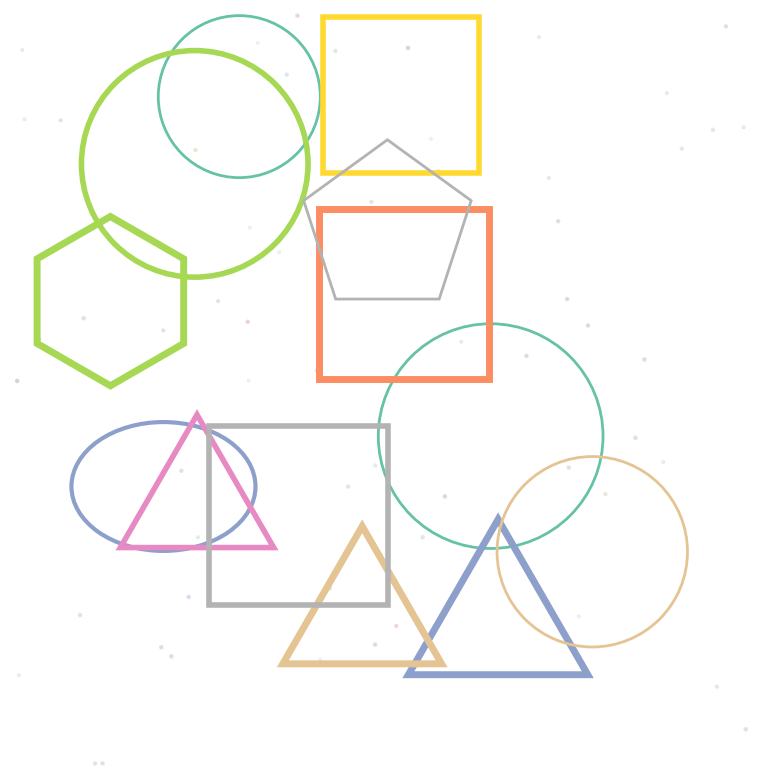[{"shape": "circle", "thickness": 1, "radius": 0.53, "center": [0.311, 0.875]}, {"shape": "circle", "thickness": 1, "radius": 0.73, "center": [0.637, 0.434]}, {"shape": "square", "thickness": 2.5, "radius": 0.55, "center": [0.525, 0.619]}, {"shape": "oval", "thickness": 1.5, "radius": 0.6, "center": [0.212, 0.368]}, {"shape": "triangle", "thickness": 2.5, "radius": 0.67, "center": [0.647, 0.191]}, {"shape": "triangle", "thickness": 2, "radius": 0.58, "center": [0.256, 0.346]}, {"shape": "circle", "thickness": 2, "radius": 0.74, "center": [0.253, 0.787]}, {"shape": "hexagon", "thickness": 2.5, "radius": 0.55, "center": [0.143, 0.609]}, {"shape": "square", "thickness": 2, "radius": 0.51, "center": [0.521, 0.876]}, {"shape": "triangle", "thickness": 2.5, "radius": 0.6, "center": [0.47, 0.197]}, {"shape": "circle", "thickness": 1, "radius": 0.62, "center": [0.769, 0.283]}, {"shape": "square", "thickness": 2, "radius": 0.58, "center": [0.388, 0.33]}, {"shape": "pentagon", "thickness": 1, "radius": 0.57, "center": [0.503, 0.704]}]